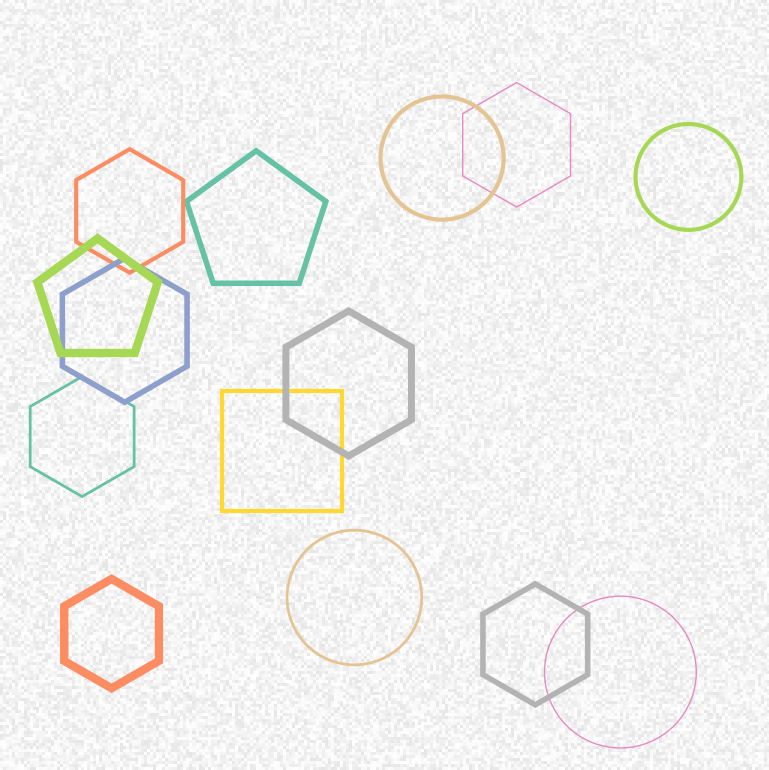[{"shape": "hexagon", "thickness": 1, "radius": 0.39, "center": [0.107, 0.433]}, {"shape": "pentagon", "thickness": 2, "radius": 0.48, "center": [0.333, 0.709]}, {"shape": "hexagon", "thickness": 3, "radius": 0.36, "center": [0.145, 0.177]}, {"shape": "hexagon", "thickness": 1.5, "radius": 0.4, "center": [0.168, 0.726]}, {"shape": "hexagon", "thickness": 2, "radius": 0.47, "center": [0.162, 0.571]}, {"shape": "circle", "thickness": 0.5, "radius": 0.49, "center": [0.806, 0.127]}, {"shape": "hexagon", "thickness": 0.5, "radius": 0.4, "center": [0.671, 0.812]}, {"shape": "circle", "thickness": 1.5, "radius": 0.34, "center": [0.894, 0.77]}, {"shape": "pentagon", "thickness": 3, "radius": 0.41, "center": [0.127, 0.608]}, {"shape": "square", "thickness": 1.5, "radius": 0.39, "center": [0.366, 0.414]}, {"shape": "circle", "thickness": 1, "radius": 0.44, "center": [0.46, 0.224]}, {"shape": "circle", "thickness": 1.5, "radius": 0.4, "center": [0.574, 0.795]}, {"shape": "hexagon", "thickness": 2, "radius": 0.39, "center": [0.695, 0.163]}, {"shape": "hexagon", "thickness": 2.5, "radius": 0.47, "center": [0.453, 0.502]}]